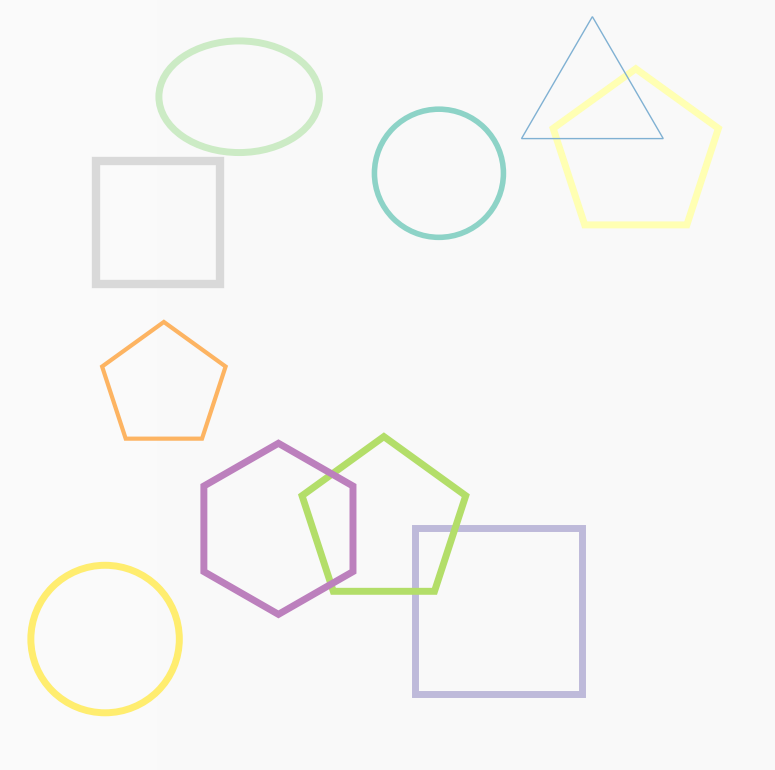[{"shape": "circle", "thickness": 2, "radius": 0.42, "center": [0.566, 0.775]}, {"shape": "pentagon", "thickness": 2.5, "radius": 0.56, "center": [0.82, 0.799]}, {"shape": "square", "thickness": 2.5, "radius": 0.54, "center": [0.643, 0.207]}, {"shape": "triangle", "thickness": 0.5, "radius": 0.53, "center": [0.764, 0.873]}, {"shape": "pentagon", "thickness": 1.5, "radius": 0.42, "center": [0.211, 0.498]}, {"shape": "pentagon", "thickness": 2.5, "radius": 0.56, "center": [0.495, 0.322]}, {"shape": "square", "thickness": 3, "radius": 0.4, "center": [0.204, 0.711]}, {"shape": "hexagon", "thickness": 2.5, "radius": 0.56, "center": [0.359, 0.313]}, {"shape": "oval", "thickness": 2.5, "radius": 0.52, "center": [0.309, 0.874]}, {"shape": "circle", "thickness": 2.5, "radius": 0.48, "center": [0.136, 0.17]}]